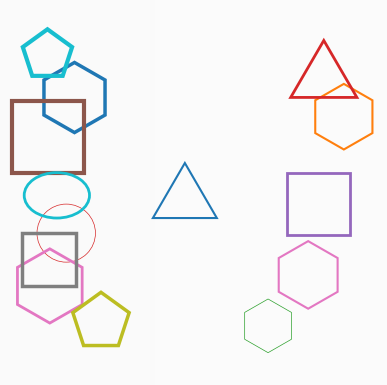[{"shape": "hexagon", "thickness": 2.5, "radius": 0.46, "center": [0.192, 0.747]}, {"shape": "triangle", "thickness": 1.5, "radius": 0.48, "center": [0.477, 0.481]}, {"shape": "hexagon", "thickness": 1.5, "radius": 0.43, "center": [0.887, 0.697]}, {"shape": "hexagon", "thickness": 0.5, "radius": 0.35, "center": [0.692, 0.154]}, {"shape": "circle", "thickness": 0.5, "radius": 0.38, "center": [0.171, 0.394]}, {"shape": "triangle", "thickness": 2, "radius": 0.49, "center": [0.836, 0.796]}, {"shape": "square", "thickness": 2, "radius": 0.41, "center": [0.823, 0.471]}, {"shape": "square", "thickness": 3, "radius": 0.46, "center": [0.124, 0.643]}, {"shape": "hexagon", "thickness": 2, "radius": 0.48, "center": [0.129, 0.257]}, {"shape": "hexagon", "thickness": 1.5, "radius": 0.44, "center": [0.795, 0.286]}, {"shape": "square", "thickness": 2.5, "radius": 0.35, "center": [0.127, 0.327]}, {"shape": "pentagon", "thickness": 2.5, "radius": 0.38, "center": [0.261, 0.164]}, {"shape": "oval", "thickness": 2, "radius": 0.42, "center": [0.147, 0.493]}, {"shape": "pentagon", "thickness": 3, "radius": 0.33, "center": [0.122, 0.857]}]